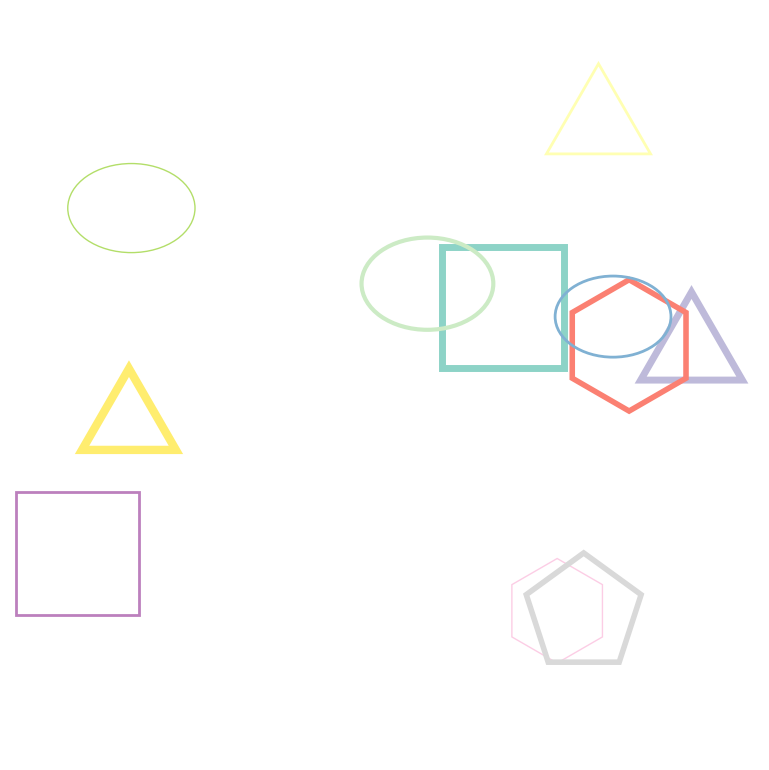[{"shape": "square", "thickness": 2.5, "radius": 0.4, "center": [0.654, 0.601]}, {"shape": "triangle", "thickness": 1, "radius": 0.39, "center": [0.777, 0.839]}, {"shape": "triangle", "thickness": 2.5, "radius": 0.38, "center": [0.898, 0.544]}, {"shape": "hexagon", "thickness": 2, "radius": 0.43, "center": [0.817, 0.551]}, {"shape": "oval", "thickness": 1, "radius": 0.38, "center": [0.796, 0.589]}, {"shape": "oval", "thickness": 0.5, "radius": 0.41, "center": [0.171, 0.73]}, {"shape": "hexagon", "thickness": 0.5, "radius": 0.34, "center": [0.724, 0.207]}, {"shape": "pentagon", "thickness": 2, "radius": 0.39, "center": [0.758, 0.203]}, {"shape": "square", "thickness": 1, "radius": 0.4, "center": [0.101, 0.281]}, {"shape": "oval", "thickness": 1.5, "radius": 0.43, "center": [0.555, 0.632]}, {"shape": "triangle", "thickness": 3, "radius": 0.35, "center": [0.167, 0.451]}]